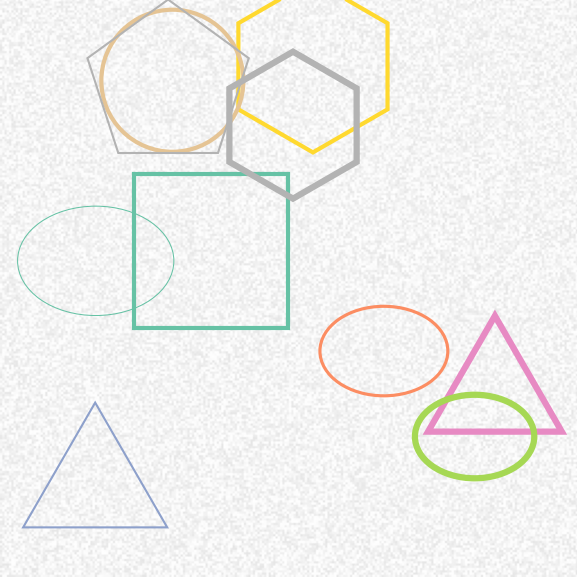[{"shape": "oval", "thickness": 0.5, "radius": 0.68, "center": [0.166, 0.547]}, {"shape": "square", "thickness": 2, "radius": 0.67, "center": [0.366, 0.565]}, {"shape": "oval", "thickness": 1.5, "radius": 0.55, "center": [0.665, 0.391]}, {"shape": "triangle", "thickness": 1, "radius": 0.72, "center": [0.165, 0.158]}, {"shape": "triangle", "thickness": 3, "radius": 0.67, "center": [0.857, 0.319]}, {"shape": "oval", "thickness": 3, "radius": 0.52, "center": [0.822, 0.243]}, {"shape": "hexagon", "thickness": 2, "radius": 0.75, "center": [0.542, 0.884]}, {"shape": "circle", "thickness": 2, "radius": 0.62, "center": [0.298, 0.859]}, {"shape": "hexagon", "thickness": 3, "radius": 0.64, "center": [0.507, 0.782]}, {"shape": "pentagon", "thickness": 1, "radius": 0.73, "center": [0.291, 0.853]}]